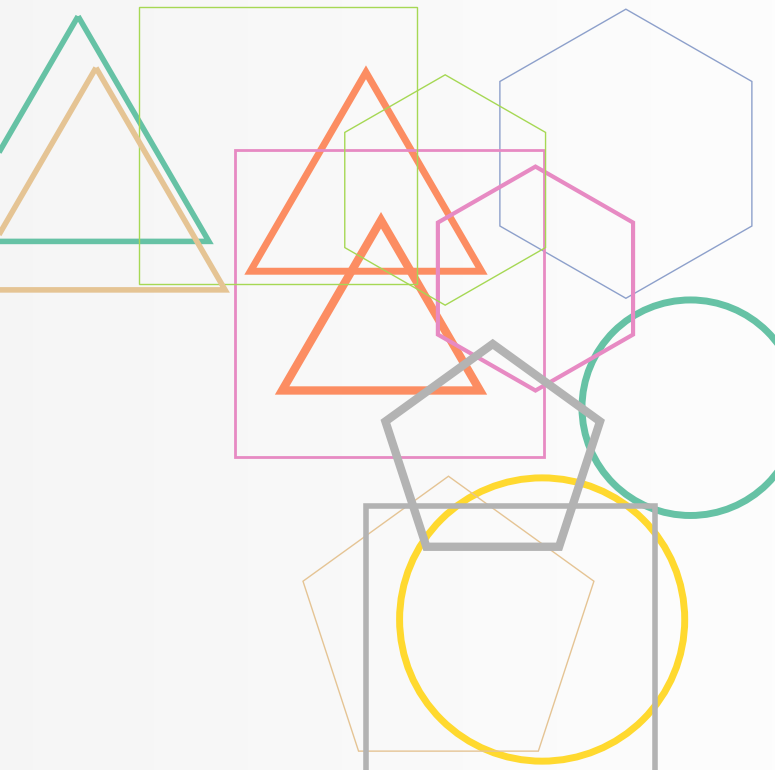[{"shape": "triangle", "thickness": 2, "radius": 0.97, "center": [0.101, 0.784]}, {"shape": "circle", "thickness": 2.5, "radius": 0.7, "center": [0.891, 0.47]}, {"shape": "triangle", "thickness": 2.5, "radius": 0.86, "center": [0.472, 0.734]}, {"shape": "triangle", "thickness": 3, "radius": 0.74, "center": [0.492, 0.567]}, {"shape": "hexagon", "thickness": 0.5, "radius": 0.94, "center": [0.808, 0.8]}, {"shape": "hexagon", "thickness": 1.5, "radius": 0.73, "center": [0.691, 0.638]}, {"shape": "square", "thickness": 1, "radius": 1.0, "center": [0.503, 0.606]}, {"shape": "hexagon", "thickness": 0.5, "radius": 0.75, "center": [0.574, 0.753]}, {"shape": "square", "thickness": 0.5, "radius": 0.9, "center": [0.359, 0.811]}, {"shape": "circle", "thickness": 2.5, "radius": 0.92, "center": [0.7, 0.195]}, {"shape": "triangle", "thickness": 2, "radius": 0.96, "center": [0.124, 0.72]}, {"shape": "pentagon", "thickness": 0.5, "radius": 0.99, "center": [0.579, 0.184]}, {"shape": "square", "thickness": 2, "radius": 0.93, "center": [0.659, 0.156]}, {"shape": "pentagon", "thickness": 3, "radius": 0.73, "center": [0.636, 0.408]}]